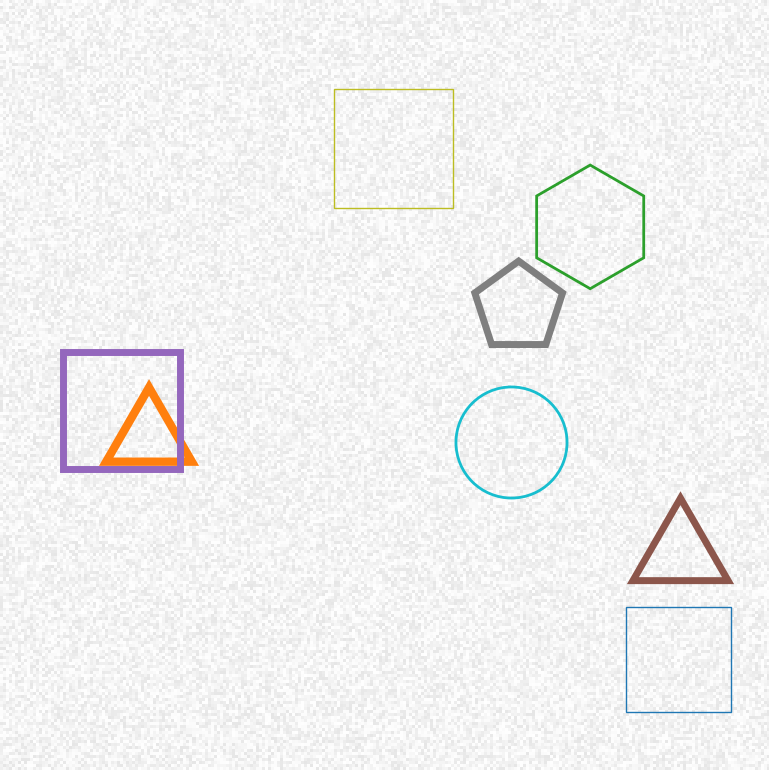[{"shape": "square", "thickness": 0.5, "radius": 0.34, "center": [0.881, 0.144]}, {"shape": "triangle", "thickness": 3, "radius": 0.32, "center": [0.194, 0.433]}, {"shape": "hexagon", "thickness": 1, "radius": 0.4, "center": [0.766, 0.705]}, {"shape": "square", "thickness": 2.5, "radius": 0.38, "center": [0.158, 0.467]}, {"shape": "triangle", "thickness": 2.5, "radius": 0.36, "center": [0.884, 0.282]}, {"shape": "pentagon", "thickness": 2.5, "radius": 0.3, "center": [0.674, 0.601]}, {"shape": "square", "thickness": 0.5, "radius": 0.39, "center": [0.511, 0.807]}, {"shape": "circle", "thickness": 1, "radius": 0.36, "center": [0.664, 0.425]}]